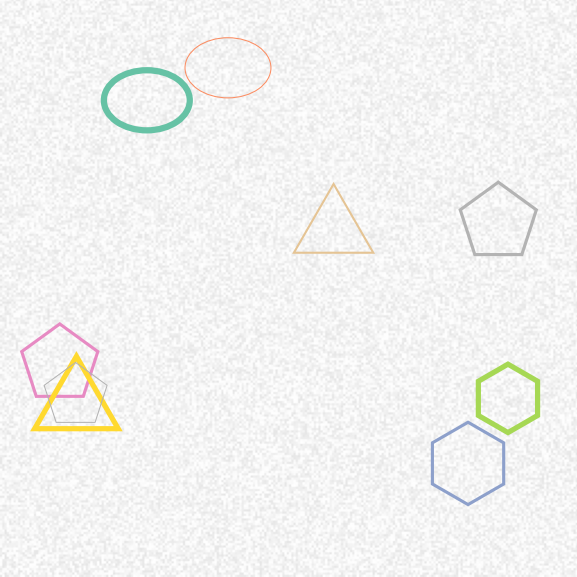[{"shape": "oval", "thickness": 3, "radius": 0.37, "center": [0.254, 0.825]}, {"shape": "oval", "thickness": 0.5, "radius": 0.37, "center": [0.395, 0.882]}, {"shape": "hexagon", "thickness": 1.5, "radius": 0.36, "center": [0.81, 0.197]}, {"shape": "pentagon", "thickness": 1.5, "radius": 0.35, "center": [0.104, 0.369]}, {"shape": "hexagon", "thickness": 2.5, "radius": 0.3, "center": [0.88, 0.309]}, {"shape": "triangle", "thickness": 2.5, "radius": 0.42, "center": [0.132, 0.299]}, {"shape": "triangle", "thickness": 1, "radius": 0.4, "center": [0.578, 0.601]}, {"shape": "pentagon", "thickness": 1.5, "radius": 0.35, "center": [0.863, 0.614]}, {"shape": "pentagon", "thickness": 0.5, "radius": 0.29, "center": [0.131, 0.314]}]